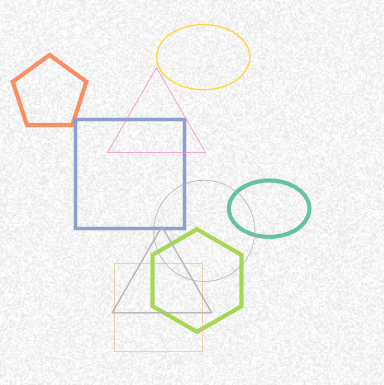[{"shape": "oval", "thickness": 3, "radius": 0.52, "center": [0.699, 0.458]}, {"shape": "pentagon", "thickness": 3, "radius": 0.5, "center": [0.129, 0.757]}, {"shape": "square", "thickness": 2.5, "radius": 0.71, "center": [0.336, 0.549]}, {"shape": "triangle", "thickness": 0.5, "radius": 0.73, "center": [0.407, 0.677]}, {"shape": "hexagon", "thickness": 3, "radius": 0.67, "center": [0.512, 0.271]}, {"shape": "oval", "thickness": 1, "radius": 0.61, "center": [0.528, 0.852]}, {"shape": "square", "thickness": 0.5, "radius": 0.57, "center": [0.41, 0.202]}, {"shape": "circle", "thickness": 0.5, "radius": 0.66, "center": [0.531, 0.4]}, {"shape": "triangle", "thickness": 1, "radius": 0.75, "center": [0.421, 0.262]}]